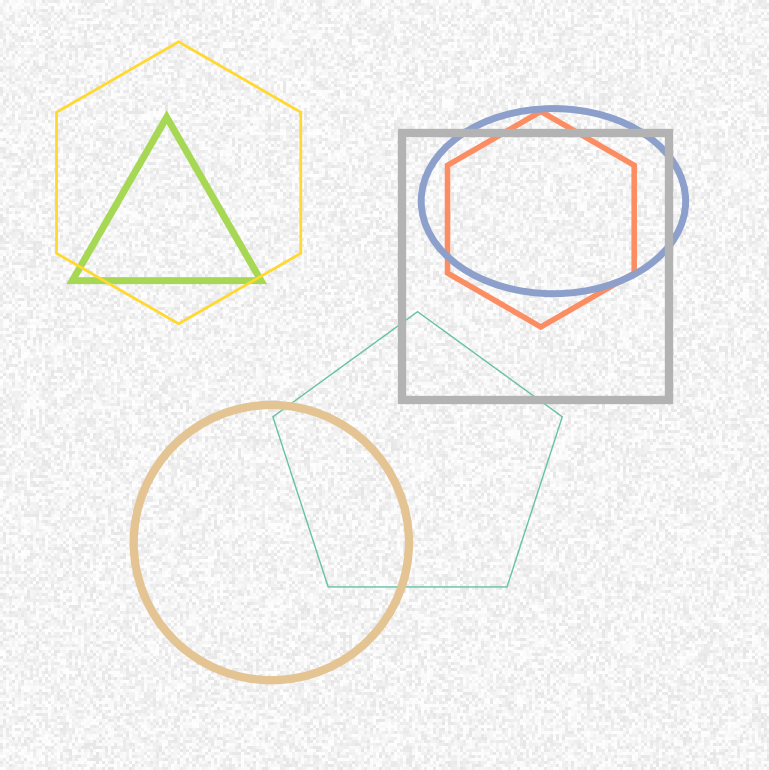[{"shape": "pentagon", "thickness": 0.5, "radius": 0.99, "center": [0.542, 0.398]}, {"shape": "hexagon", "thickness": 2, "radius": 0.7, "center": [0.702, 0.715]}, {"shape": "oval", "thickness": 2.5, "radius": 0.86, "center": [0.719, 0.739]}, {"shape": "triangle", "thickness": 2.5, "radius": 0.71, "center": [0.216, 0.706]}, {"shape": "hexagon", "thickness": 1, "radius": 0.92, "center": [0.232, 0.763]}, {"shape": "circle", "thickness": 3, "radius": 0.89, "center": [0.352, 0.295]}, {"shape": "square", "thickness": 3, "radius": 0.87, "center": [0.695, 0.654]}]